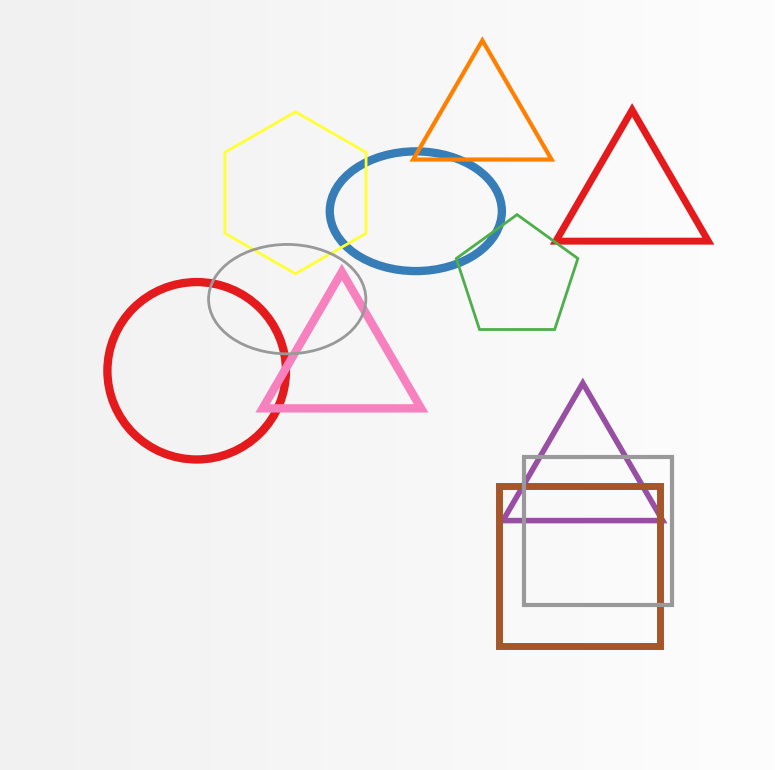[{"shape": "circle", "thickness": 3, "radius": 0.58, "center": [0.254, 0.518]}, {"shape": "triangle", "thickness": 2.5, "radius": 0.57, "center": [0.816, 0.744]}, {"shape": "oval", "thickness": 3, "radius": 0.56, "center": [0.537, 0.726]}, {"shape": "pentagon", "thickness": 1, "radius": 0.41, "center": [0.667, 0.639]}, {"shape": "triangle", "thickness": 2, "radius": 0.59, "center": [0.752, 0.383]}, {"shape": "triangle", "thickness": 1.5, "radius": 0.52, "center": [0.622, 0.844]}, {"shape": "hexagon", "thickness": 1, "radius": 0.53, "center": [0.381, 0.75]}, {"shape": "square", "thickness": 2.5, "radius": 0.52, "center": [0.748, 0.264]}, {"shape": "triangle", "thickness": 3, "radius": 0.59, "center": [0.441, 0.529]}, {"shape": "square", "thickness": 1.5, "radius": 0.48, "center": [0.772, 0.31]}, {"shape": "oval", "thickness": 1, "radius": 0.51, "center": [0.371, 0.612]}]